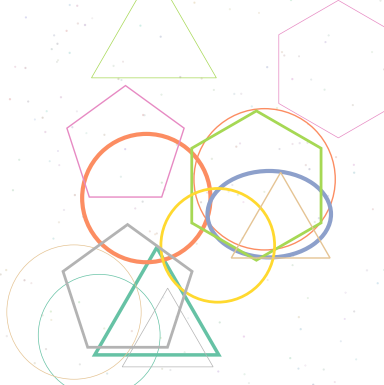[{"shape": "circle", "thickness": 0.5, "radius": 0.79, "center": [0.258, 0.129]}, {"shape": "triangle", "thickness": 2.5, "radius": 0.93, "center": [0.407, 0.171]}, {"shape": "circle", "thickness": 3, "radius": 0.83, "center": [0.38, 0.486]}, {"shape": "circle", "thickness": 1, "radius": 0.92, "center": [0.687, 0.534]}, {"shape": "oval", "thickness": 3, "radius": 0.8, "center": [0.699, 0.444]}, {"shape": "hexagon", "thickness": 0.5, "radius": 0.89, "center": [0.879, 0.821]}, {"shape": "pentagon", "thickness": 1, "radius": 0.8, "center": [0.326, 0.618]}, {"shape": "hexagon", "thickness": 2, "radius": 0.97, "center": [0.666, 0.518]}, {"shape": "triangle", "thickness": 0.5, "radius": 0.94, "center": [0.4, 0.891]}, {"shape": "circle", "thickness": 2, "radius": 0.74, "center": [0.566, 0.363]}, {"shape": "triangle", "thickness": 1, "radius": 0.74, "center": [0.729, 0.404]}, {"shape": "circle", "thickness": 0.5, "radius": 0.87, "center": [0.192, 0.189]}, {"shape": "triangle", "thickness": 0.5, "radius": 0.68, "center": [0.435, 0.115]}, {"shape": "pentagon", "thickness": 2, "radius": 0.88, "center": [0.331, 0.241]}]